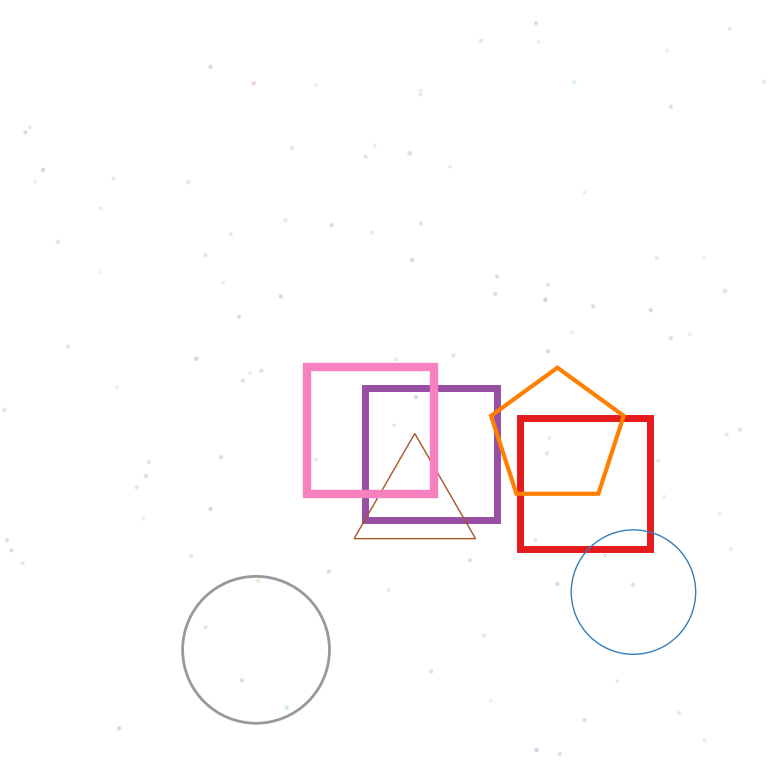[{"shape": "square", "thickness": 2.5, "radius": 0.42, "center": [0.76, 0.372]}, {"shape": "circle", "thickness": 0.5, "radius": 0.4, "center": [0.823, 0.231]}, {"shape": "square", "thickness": 2.5, "radius": 0.43, "center": [0.56, 0.411]}, {"shape": "pentagon", "thickness": 1.5, "radius": 0.45, "center": [0.724, 0.432]}, {"shape": "triangle", "thickness": 0.5, "radius": 0.46, "center": [0.539, 0.346]}, {"shape": "square", "thickness": 3, "radius": 0.41, "center": [0.481, 0.441]}, {"shape": "circle", "thickness": 1, "radius": 0.48, "center": [0.333, 0.156]}]